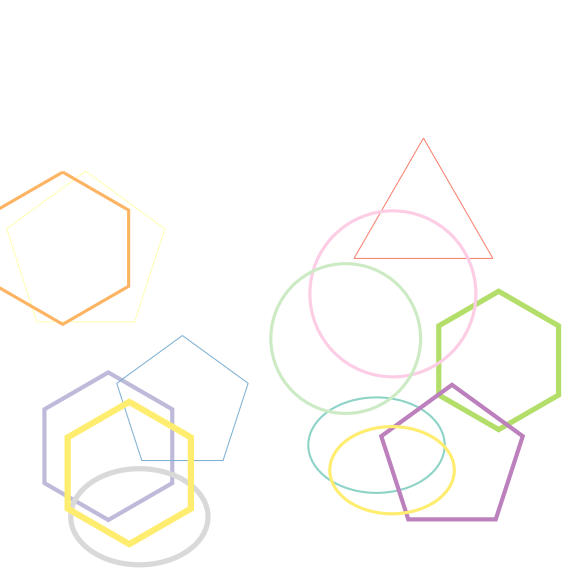[{"shape": "oval", "thickness": 1, "radius": 0.59, "center": [0.652, 0.228]}, {"shape": "pentagon", "thickness": 0.5, "radius": 0.72, "center": [0.148, 0.558]}, {"shape": "hexagon", "thickness": 2, "radius": 0.64, "center": [0.188, 0.226]}, {"shape": "triangle", "thickness": 0.5, "radius": 0.69, "center": [0.733, 0.621]}, {"shape": "pentagon", "thickness": 0.5, "radius": 0.6, "center": [0.316, 0.298]}, {"shape": "hexagon", "thickness": 1.5, "radius": 0.66, "center": [0.109, 0.569]}, {"shape": "hexagon", "thickness": 2.5, "radius": 0.6, "center": [0.864, 0.375]}, {"shape": "circle", "thickness": 1.5, "radius": 0.72, "center": [0.68, 0.49]}, {"shape": "oval", "thickness": 2.5, "radius": 0.59, "center": [0.241, 0.104]}, {"shape": "pentagon", "thickness": 2, "radius": 0.64, "center": [0.783, 0.204]}, {"shape": "circle", "thickness": 1.5, "radius": 0.65, "center": [0.599, 0.413]}, {"shape": "hexagon", "thickness": 3, "radius": 0.62, "center": [0.224, 0.18]}, {"shape": "oval", "thickness": 1.5, "radius": 0.54, "center": [0.679, 0.185]}]